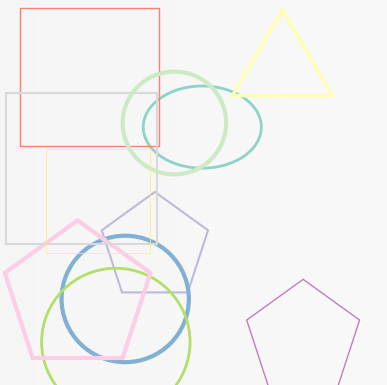[{"shape": "oval", "thickness": 2, "radius": 0.76, "center": [0.522, 0.67]}, {"shape": "triangle", "thickness": 2.5, "radius": 0.74, "center": [0.729, 0.826]}, {"shape": "pentagon", "thickness": 1.5, "radius": 0.72, "center": [0.4, 0.357]}, {"shape": "square", "thickness": 1, "radius": 0.9, "center": [0.232, 0.799]}, {"shape": "circle", "thickness": 3, "radius": 0.82, "center": [0.323, 0.224]}, {"shape": "circle", "thickness": 2, "radius": 0.96, "center": [0.299, 0.112]}, {"shape": "pentagon", "thickness": 3, "radius": 0.99, "center": [0.2, 0.23]}, {"shape": "square", "thickness": 1.5, "radius": 0.98, "center": [0.209, 0.562]}, {"shape": "pentagon", "thickness": 1, "radius": 0.77, "center": [0.782, 0.121]}, {"shape": "circle", "thickness": 3, "radius": 0.67, "center": [0.45, 0.681]}, {"shape": "square", "thickness": 0.5, "radius": 0.67, "center": [0.253, 0.477]}]